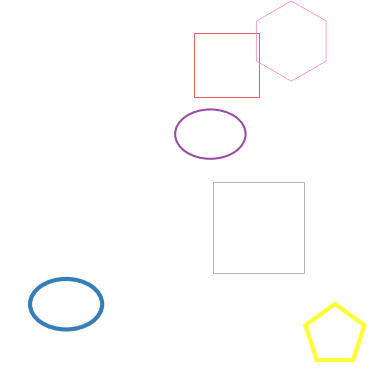[{"shape": "square", "thickness": 0.5, "radius": 0.42, "center": [0.588, 0.831]}, {"shape": "oval", "thickness": 3, "radius": 0.47, "center": [0.172, 0.21]}, {"shape": "oval", "thickness": 1.5, "radius": 0.46, "center": [0.546, 0.652]}, {"shape": "pentagon", "thickness": 3, "radius": 0.4, "center": [0.87, 0.13]}, {"shape": "hexagon", "thickness": 0.5, "radius": 0.52, "center": [0.757, 0.893]}, {"shape": "square", "thickness": 0.5, "radius": 0.59, "center": [0.671, 0.41]}]